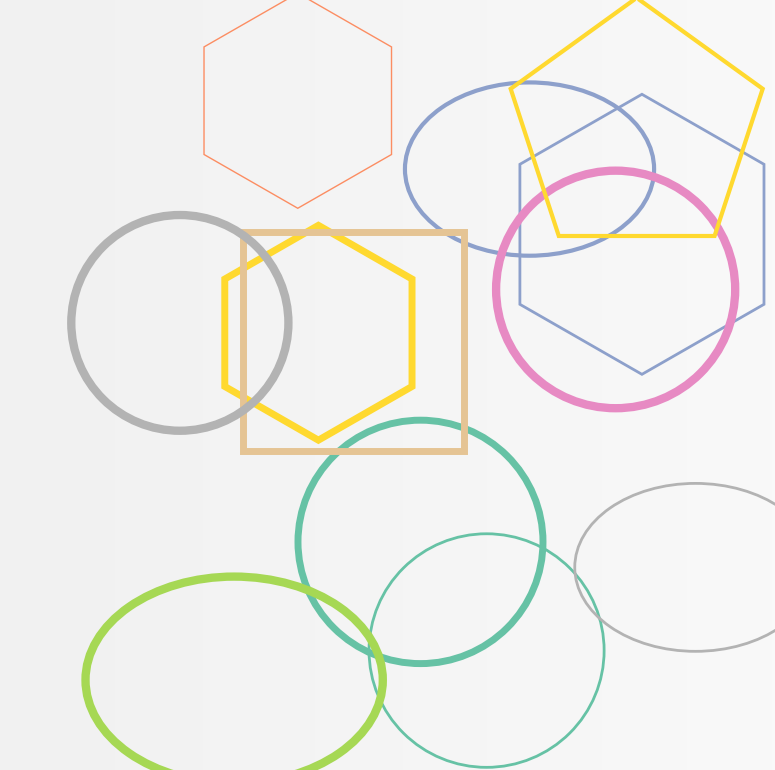[{"shape": "circle", "thickness": 2.5, "radius": 0.79, "center": [0.543, 0.296]}, {"shape": "circle", "thickness": 1, "radius": 0.76, "center": [0.628, 0.155]}, {"shape": "hexagon", "thickness": 0.5, "radius": 0.7, "center": [0.384, 0.869]}, {"shape": "hexagon", "thickness": 1, "radius": 0.91, "center": [0.828, 0.696]}, {"shape": "oval", "thickness": 1.5, "radius": 0.8, "center": [0.683, 0.78]}, {"shape": "circle", "thickness": 3, "radius": 0.77, "center": [0.794, 0.624]}, {"shape": "oval", "thickness": 3, "radius": 0.96, "center": [0.302, 0.117]}, {"shape": "pentagon", "thickness": 1.5, "radius": 0.85, "center": [0.822, 0.832]}, {"shape": "hexagon", "thickness": 2.5, "radius": 0.7, "center": [0.411, 0.568]}, {"shape": "square", "thickness": 2.5, "radius": 0.71, "center": [0.456, 0.557]}, {"shape": "circle", "thickness": 3, "radius": 0.7, "center": [0.232, 0.581]}, {"shape": "oval", "thickness": 1, "radius": 0.78, "center": [0.897, 0.263]}]